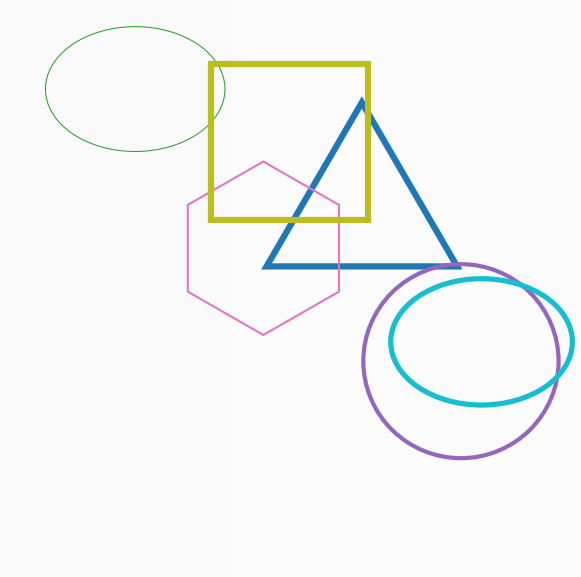[{"shape": "triangle", "thickness": 3, "radius": 0.95, "center": [0.622, 0.632]}, {"shape": "oval", "thickness": 0.5, "radius": 0.77, "center": [0.233, 0.845]}, {"shape": "circle", "thickness": 2, "radius": 0.84, "center": [0.793, 0.374]}, {"shape": "hexagon", "thickness": 1, "radius": 0.75, "center": [0.453, 0.569]}, {"shape": "square", "thickness": 3, "radius": 0.68, "center": [0.498, 0.754]}, {"shape": "oval", "thickness": 2.5, "radius": 0.78, "center": [0.828, 0.407]}]